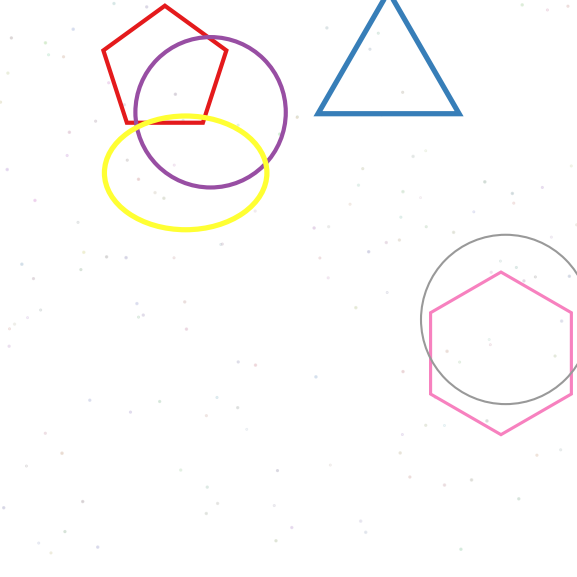[{"shape": "pentagon", "thickness": 2, "radius": 0.56, "center": [0.285, 0.877]}, {"shape": "triangle", "thickness": 2.5, "radius": 0.71, "center": [0.673, 0.873]}, {"shape": "circle", "thickness": 2, "radius": 0.65, "center": [0.365, 0.805]}, {"shape": "oval", "thickness": 2.5, "radius": 0.7, "center": [0.321, 0.7]}, {"shape": "hexagon", "thickness": 1.5, "radius": 0.7, "center": [0.867, 0.387]}, {"shape": "circle", "thickness": 1, "radius": 0.73, "center": [0.876, 0.446]}]